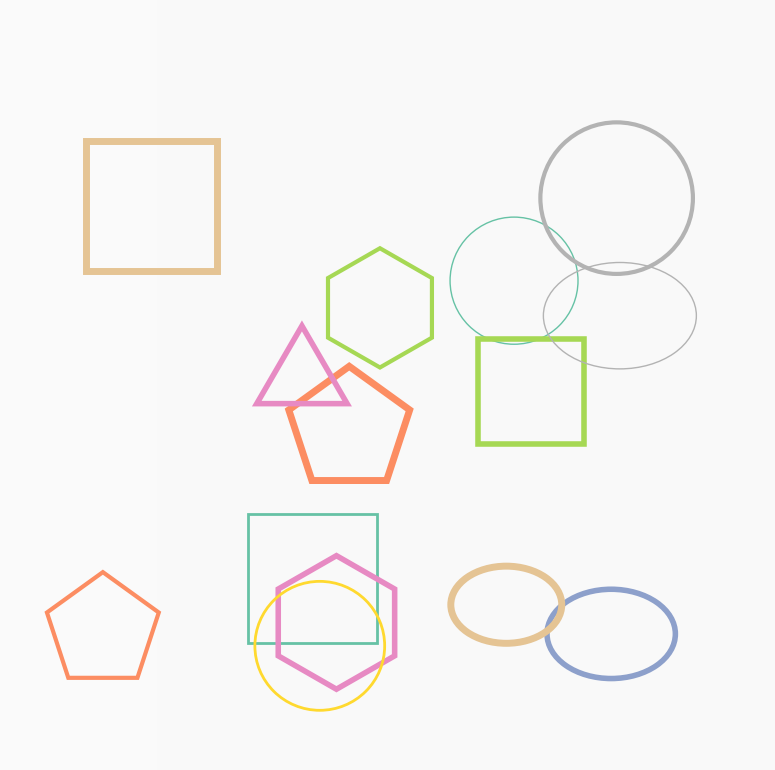[{"shape": "circle", "thickness": 0.5, "radius": 0.41, "center": [0.663, 0.635]}, {"shape": "square", "thickness": 1, "radius": 0.42, "center": [0.403, 0.249]}, {"shape": "pentagon", "thickness": 2.5, "radius": 0.41, "center": [0.451, 0.442]}, {"shape": "pentagon", "thickness": 1.5, "radius": 0.38, "center": [0.133, 0.181]}, {"shape": "oval", "thickness": 2, "radius": 0.41, "center": [0.789, 0.177]}, {"shape": "hexagon", "thickness": 2, "radius": 0.43, "center": [0.434, 0.192]}, {"shape": "triangle", "thickness": 2, "radius": 0.34, "center": [0.39, 0.509]}, {"shape": "hexagon", "thickness": 1.5, "radius": 0.39, "center": [0.49, 0.6]}, {"shape": "square", "thickness": 2, "radius": 0.34, "center": [0.685, 0.491]}, {"shape": "circle", "thickness": 1, "radius": 0.42, "center": [0.413, 0.161]}, {"shape": "square", "thickness": 2.5, "radius": 0.42, "center": [0.195, 0.732]}, {"shape": "oval", "thickness": 2.5, "radius": 0.36, "center": [0.653, 0.215]}, {"shape": "circle", "thickness": 1.5, "radius": 0.49, "center": [0.796, 0.743]}, {"shape": "oval", "thickness": 0.5, "radius": 0.49, "center": [0.8, 0.59]}]